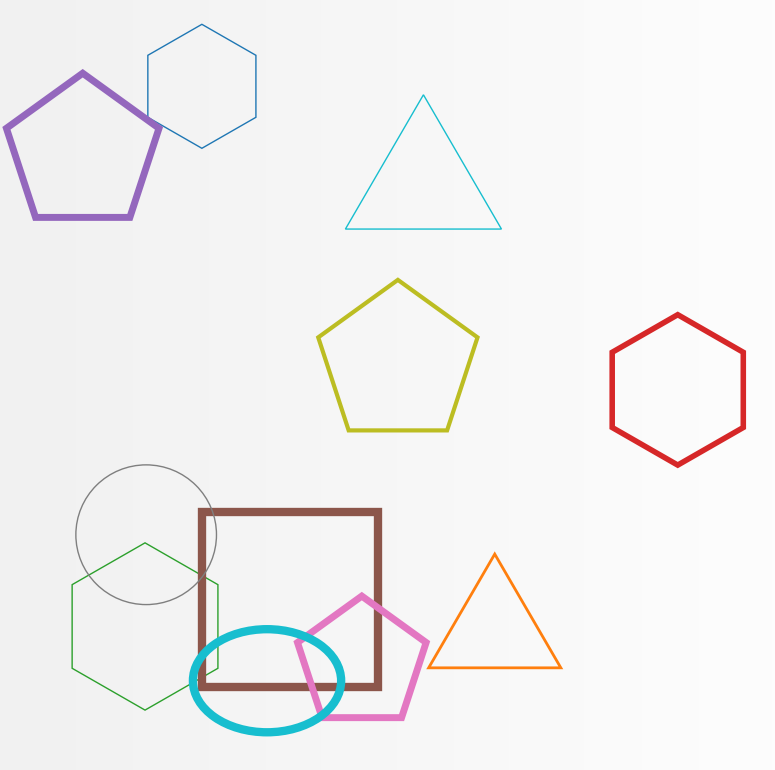[{"shape": "hexagon", "thickness": 0.5, "radius": 0.4, "center": [0.26, 0.888]}, {"shape": "triangle", "thickness": 1, "radius": 0.49, "center": [0.638, 0.182]}, {"shape": "hexagon", "thickness": 0.5, "radius": 0.54, "center": [0.187, 0.186]}, {"shape": "hexagon", "thickness": 2, "radius": 0.49, "center": [0.875, 0.494]}, {"shape": "pentagon", "thickness": 2.5, "radius": 0.52, "center": [0.107, 0.801]}, {"shape": "square", "thickness": 3, "radius": 0.57, "center": [0.374, 0.221]}, {"shape": "pentagon", "thickness": 2.5, "radius": 0.44, "center": [0.467, 0.139]}, {"shape": "circle", "thickness": 0.5, "radius": 0.45, "center": [0.189, 0.306]}, {"shape": "pentagon", "thickness": 1.5, "radius": 0.54, "center": [0.513, 0.528]}, {"shape": "oval", "thickness": 3, "radius": 0.48, "center": [0.345, 0.116]}, {"shape": "triangle", "thickness": 0.5, "radius": 0.58, "center": [0.546, 0.761]}]